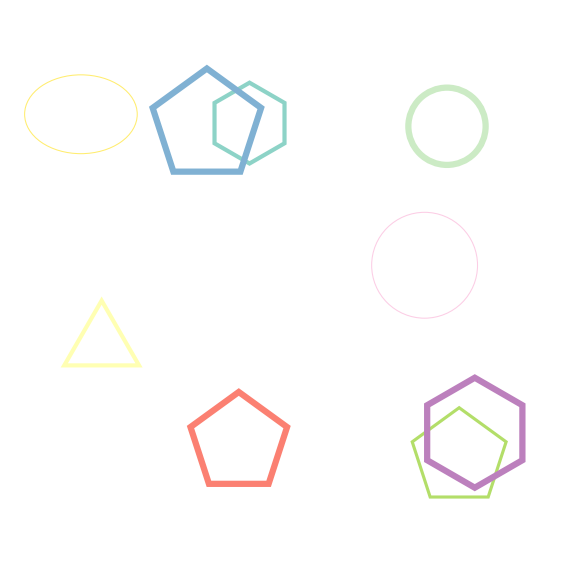[{"shape": "hexagon", "thickness": 2, "radius": 0.35, "center": [0.432, 0.786]}, {"shape": "triangle", "thickness": 2, "radius": 0.37, "center": [0.176, 0.404]}, {"shape": "pentagon", "thickness": 3, "radius": 0.44, "center": [0.413, 0.232]}, {"shape": "pentagon", "thickness": 3, "radius": 0.49, "center": [0.358, 0.782]}, {"shape": "pentagon", "thickness": 1.5, "radius": 0.43, "center": [0.795, 0.208]}, {"shape": "circle", "thickness": 0.5, "radius": 0.46, "center": [0.735, 0.54]}, {"shape": "hexagon", "thickness": 3, "radius": 0.48, "center": [0.822, 0.25]}, {"shape": "circle", "thickness": 3, "radius": 0.33, "center": [0.774, 0.78]}, {"shape": "oval", "thickness": 0.5, "radius": 0.49, "center": [0.14, 0.801]}]